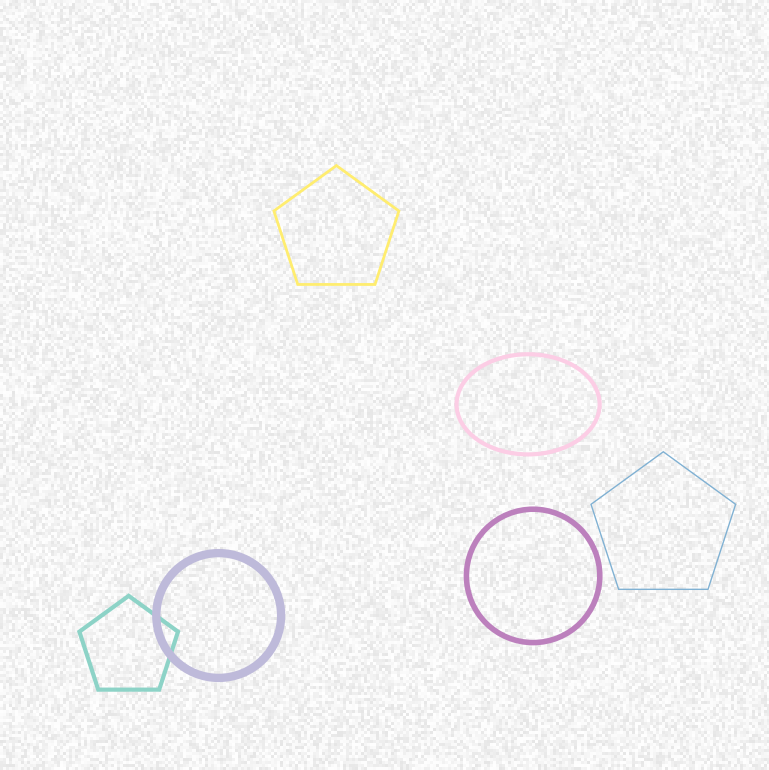[{"shape": "pentagon", "thickness": 1.5, "radius": 0.34, "center": [0.167, 0.159]}, {"shape": "circle", "thickness": 3, "radius": 0.41, "center": [0.284, 0.201]}, {"shape": "pentagon", "thickness": 0.5, "radius": 0.49, "center": [0.861, 0.315]}, {"shape": "oval", "thickness": 1.5, "radius": 0.46, "center": [0.686, 0.475]}, {"shape": "circle", "thickness": 2, "radius": 0.43, "center": [0.692, 0.252]}, {"shape": "pentagon", "thickness": 1, "radius": 0.43, "center": [0.437, 0.7]}]